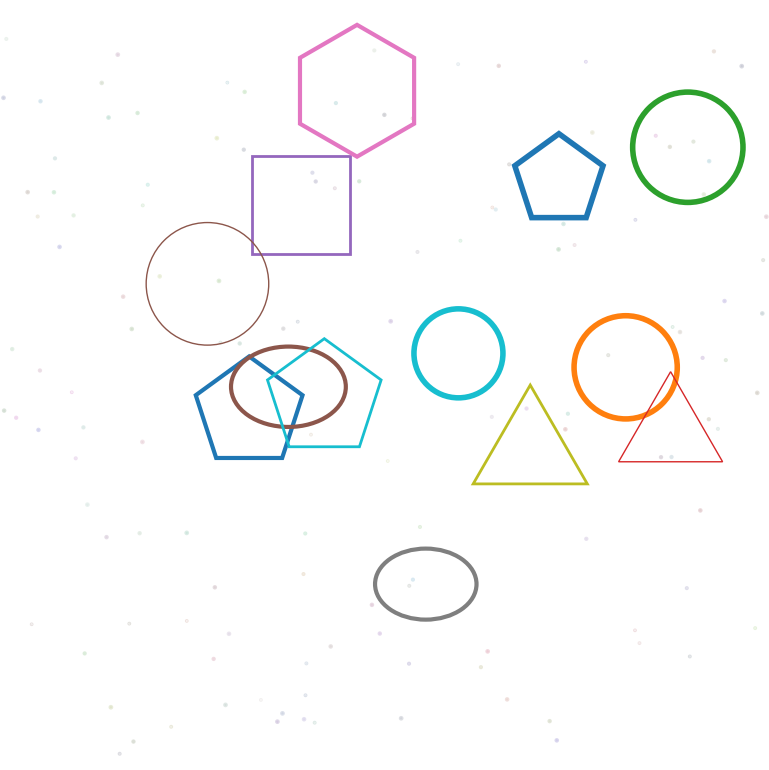[{"shape": "pentagon", "thickness": 1.5, "radius": 0.36, "center": [0.324, 0.464]}, {"shape": "pentagon", "thickness": 2, "radius": 0.3, "center": [0.726, 0.766]}, {"shape": "circle", "thickness": 2, "radius": 0.34, "center": [0.813, 0.523]}, {"shape": "circle", "thickness": 2, "radius": 0.36, "center": [0.893, 0.809]}, {"shape": "triangle", "thickness": 0.5, "radius": 0.39, "center": [0.871, 0.439]}, {"shape": "square", "thickness": 1, "radius": 0.32, "center": [0.391, 0.734]}, {"shape": "circle", "thickness": 0.5, "radius": 0.4, "center": [0.269, 0.631]}, {"shape": "oval", "thickness": 1.5, "radius": 0.37, "center": [0.375, 0.498]}, {"shape": "hexagon", "thickness": 1.5, "radius": 0.43, "center": [0.464, 0.882]}, {"shape": "oval", "thickness": 1.5, "radius": 0.33, "center": [0.553, 0.241]}, {"shape": "triangle", "thickness": 1, "radius": 0.43, "center": [0.689, 0.414]}, {"shape": "pentagon", "thickness": 1, "radius": 0.39, "center": [0.421, 0.483]}, {"shape": "circle", "thickness": 2, "radius": 0.29, "center": [0.595, 0.541]}]